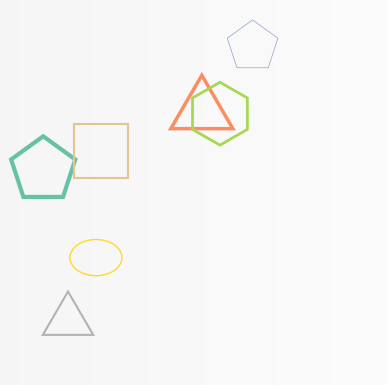[{"shape": "pentagon", "thickness": 3, "radius": 0.44, "center": [0.111, 0.559]}, {"shape": "triangle", "thickness": 2.5, "radius": 0.46, "center": [0.521, 0.712]}, {"shape": "pentagon", "thickness": 0.5, "radius": 0.34, "center": [0.652, 0.88]}, {"shape": "hexagon", "thickness": 2, "radius": 0.41, "center": [0.568, 0.705]}, {"shape": "oval", "thickness": 1, "radius": 0.34, "center": [0.248, 0.331]}, {"shape": "square", "thickness": 1.5, "radius": 0.35, "center": [0.259, 0.607]}, {"shape": "triangle", "thickness": 1.5, "radius": 0.38, "center": [0.176, 0.168]}]